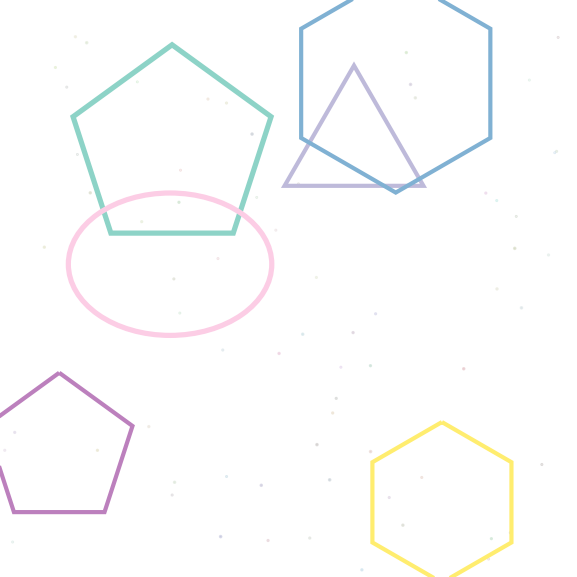[{"shape": "pentagon", "thickness": 2.5, "radius": 0.9, "center": [0.298, 0.741]}, {"shape": "triangle", "thickness": 2, "radius": 0.69, "center": [0.613, 0.747]}, {"shape": "hexagon", "thickness": 2, "radius": 0.95, "center": [0.685, 0.855]}, {"shape": "oval", "thickness": 2.5, "radius": 0.88, "center": [0.294, 0.542]}, {"shape": "pentagon", "thickness": 2, "radius": 0.67, "center": [0.103, 0.22]}, {"shape": "hexagon", "thickness": 2, "radius": 0.7, "center": [0.765, 0.129]}]